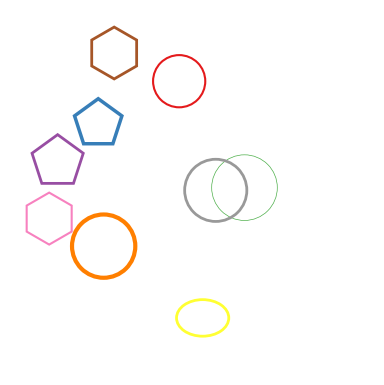[{"shape": "circle", "thickness": 1.5, "radius": 0.34, "center": [0.465, 0.789]}, {"shape": "pentagon", "thickness": 2.5, "radius": 0.32, "center": [0.255, 0.679]}, {"shape": "circle", "thickness": 0.5, "radius": 0.43, "center": [0.635, 0.513]}, {"shape": "pentagon", "thickness": 2, "radius": 0.35, "center": [0.15, 0.58]}, {"shape": "circle", "thickness": 3, "radius": 0.41, "center": [0.269, 0.361]}, {"shape": "oval", "thickness": 2, "radius": 0.34, "center": [0.526, 0.174]}, {"shape": "hexagon", "thickness": 2, "radius": 0.34, "center": [0.297, 0.862]}, {"shape": "hexagon", "thickness": 1.5, "radius": 0.34, "center": [0.128, 0.432]}, {"shape": "circle", "thickness": 2, "radius": 0.4, "center": [0.56, 0.506]}]